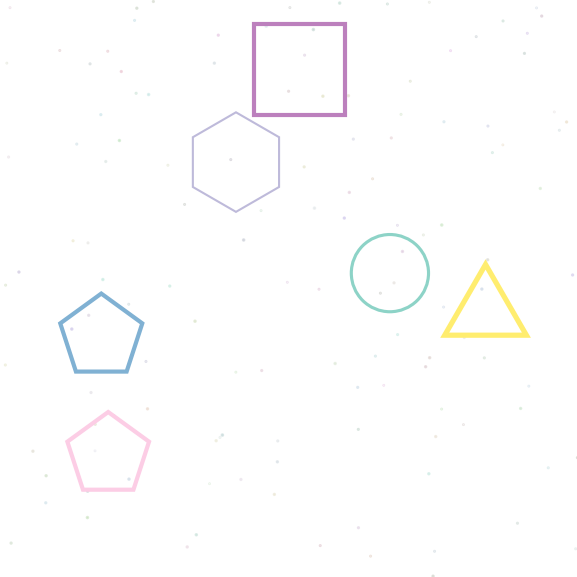[{"shape": "circle", "thickness": 1.5, "radius": 0.33, "center": [0.675, 0.526]}, {"shape": "hexagon", "thickness": 1, "radius": 0.43, "center": [0.409, 0.718]}, {"shape": "pentagon", "thickness": 2, "radius": 0.37, "center": [0.175, 0.416]}, {"shape": "pentagon", "thickness": 2, "radius": 0.37, "center": [0.187, 0.211]}, {"shape": "square", "thickness": 2, "radius": 0.39, "center": [0.518, 0.879]}, {"shape": "triangle", "thickness": 2.5, "radius": 0.41, "center": [0.841, 0.46]}]